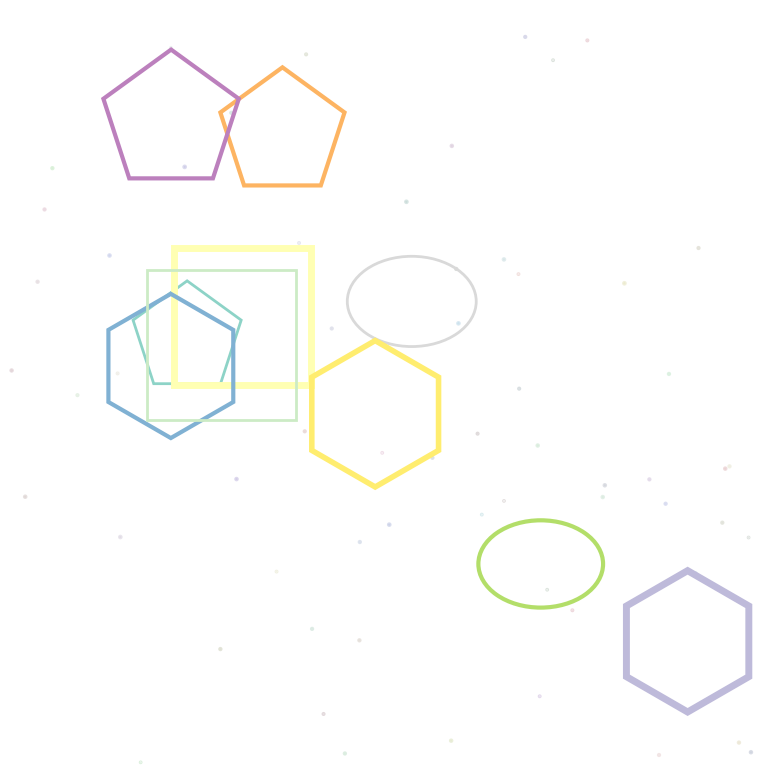[{"shape": "pentagon", "thickness": 1, "radius": 0.37, "center": [0.243, 0.561]}, {"shape": "square", "thickness": 2.5, "radius": 0.44, "center": [0.315, 0.589]}, {"shape": "hexagon", "thickness": 2.5, "radius": 0.46, "center": [0.893, 0.167]}, {"shape": "hexagon", "thickness": 1.5, "radius": 0.47, "center": [0.222, 0.525]}, {"shape": "pentagon", "thickness": 1.5, "radius": 0.42, "center": [0.367, 0.828]}, {"shape": "oval", "thickness": 1.5, "radius": 0.4, "center": [0.702, 0.268]}, {"shape": "oval", "thickness": 1, "radius": 0.42, "center": [0.535, 0.609]}, {"shape": "pentagon", "thickness": 1.5, "radius": 0.46, "center": [0.222, 0.843]}, {"shape": "square", "thickness": 1, "radius": 0.48, "center": [0.288, 0.552]}, {"shape": "hexagon", "thickness": 2, "radius": 0.48, "center": [0.487, 0.463]}]